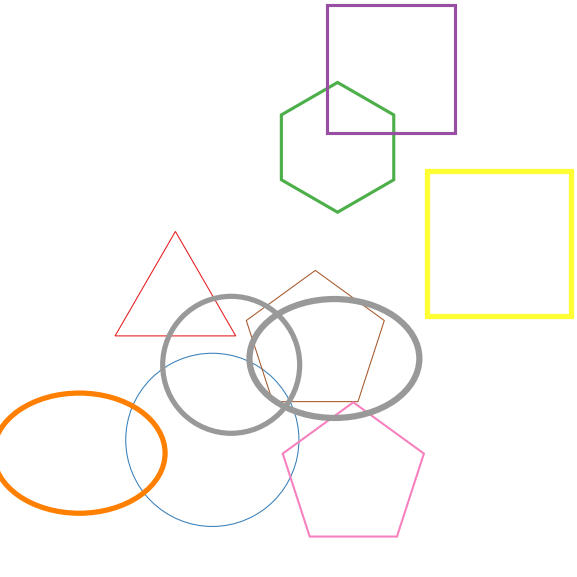[{"shape": "triangle", "thickness": 0.5, "radius": 0.6, "center": [0.304, 0.478]}, {"shape": "circle", "thickness": 0.5, "radius": 0.75, "center": [0.368, 0.237]}, {"shape": "hexagon", "thickness": 1.5, "radius": 0.56, "center": [0.585, 0.744]}, {"shape": "square", "thickness": 1.5, "radius": 0.55, "center": [0.677, 0.879]}, {"shape": "oval", "thickness": 2.5, "radius": 0.74, "center": [0.137, 0.214]}, {"shape": "square", "thickness": 2.5, "radius": 0.63, "center": [0.864, 0.578]}, {"shape": "pentagon", "thickness": 0.5, "radius": 0.63, "center": [0.546, 0.405]}, {"shape": "pentagon", "thickness": 1, "radius": 0.64, "center": [0.612, 0.174]}, {"shape": "oval", "thickness": 3, "radius": 0.74, "center": [0.579, 0.378]}, {"shape": "circle", "thickness": 2.5, "radius": 0.59, "center": [0.4, 0.367]}]